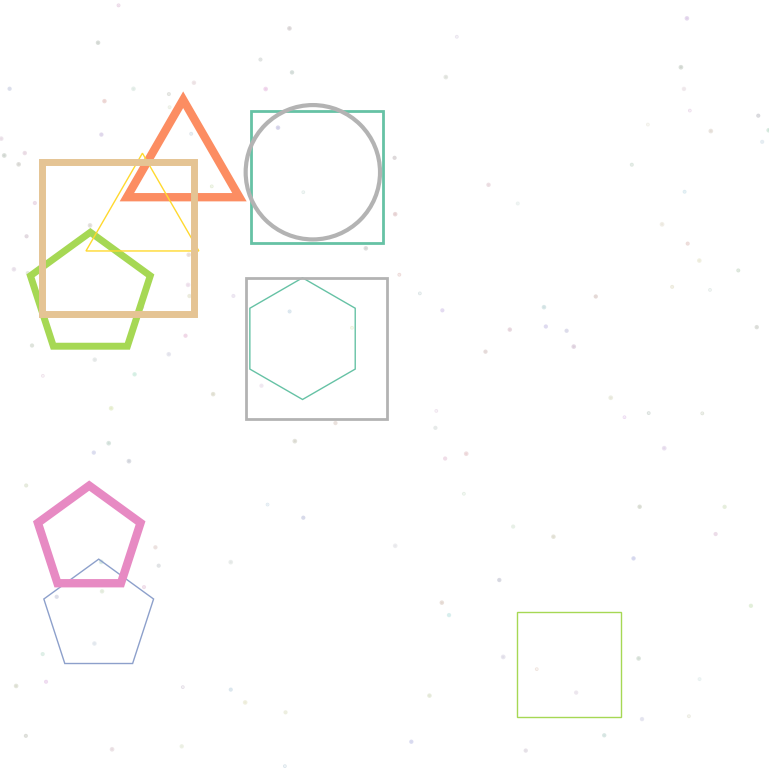[{"shape": "hexagon", "thickness": 0.5, "radius": 0.4, "center": [0.393, 0.56]}, {"shape": "square", "thickness": 1, "radius": 0.43, "center": [0.412, 0.77]}, {"shape": "triangle", "thickness": 3, "radius": 0.42, "center": [0.238, 0.786]}, {"shape": "pentagon", "thickness": 0.5, "radius": 0.37, "center": [0.128, 0.199]}, {"shape": "pentagon", "thickness": 3, "radius": 0.35, "center": [0.116, 0.299]}, {"shape": "square", "thickness": 0.5, "radius": 0.34, "center": [0.739, 0.137]}, {"shape": "pentagon", "thickness": 2.5, "radius": 0.41, "center": [0.117, 0.617]}, {"shape": "triangle", "thickness": 0.5, "radius": 0.42, "center": [0.185, 0.716]}, {"shape": "square", "thickness": 2.5, "radius": 0.49, "center": [0.153, 0.69]}, {"shape": "square", "thickness": 1, "radius": 0.46, "center": [0.411, 0.547]}, {"shape": "circle", "thickness": 1.5, "radius": 0.44, "center": [0.406, 0.776]}]